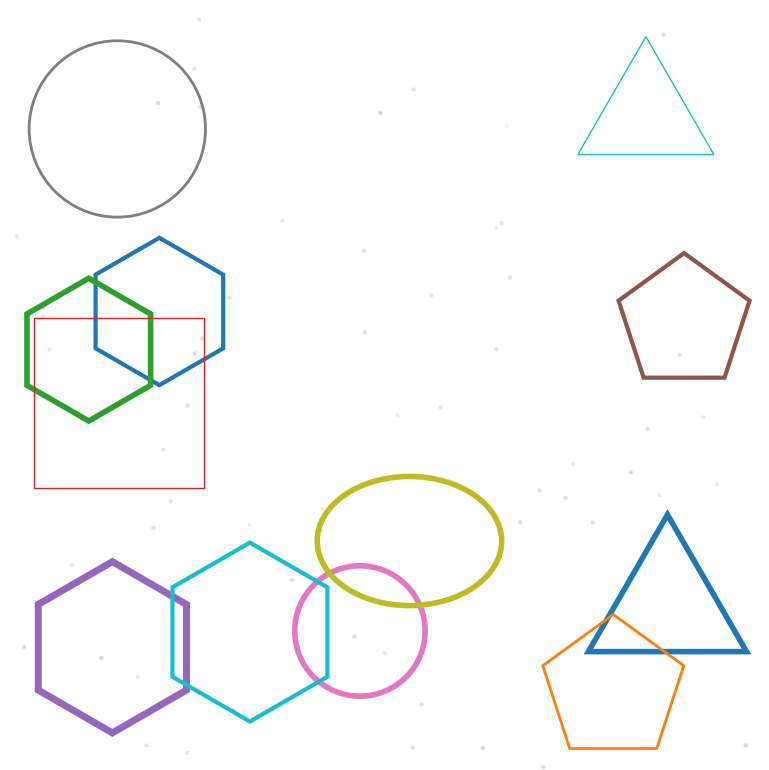[{"shape": "triangle", "thickness": 2, "radius": 0.59, "center": [0.867, 0.213]}, {"shape": "hexagon", "thickness": 1.5, "radius": 0.48, "center": [0.207, 0.595]}, {"shape": "pentagon", "thickness": 1, "radius": 0.48, "center": [0.796, 0.106]}, {"shape": "hexagon", "thickness": 2, "radius": 0.46, "center": [0.115, 0.546]}, {"shape": "square", "thickness": 0.5, "radius": 0.55, "center": [0.155, 0.477]}, {"shape": "hexagon", "thickness": 2.5, "radius": 0.56, "center": [0.146, 0.159]}, {"shape": "pentagon", "thickness": 1.5, "radius": 0.45, "center": [0.888, 0.582]}, {"shape": "circle", "thickness": 2, "radius": 0.42, "center": [0.467, 0.181]}, {"shape": "circle", "thickness": 1, "radius": 0.57, "center": [0.152, 0.833]}, {"shape": "oval", "thickness": 2, "radius": 0.6, "center": [0.532, 0.297]}, {"shape": "triangle", "thickness": 0.5, "radius": 0.51, "center": [0.839, 0.85]}, {"shape": "hexagon", "thickness": 1.5, "radius": 0.58, "center": [0.325, 0.179]}]